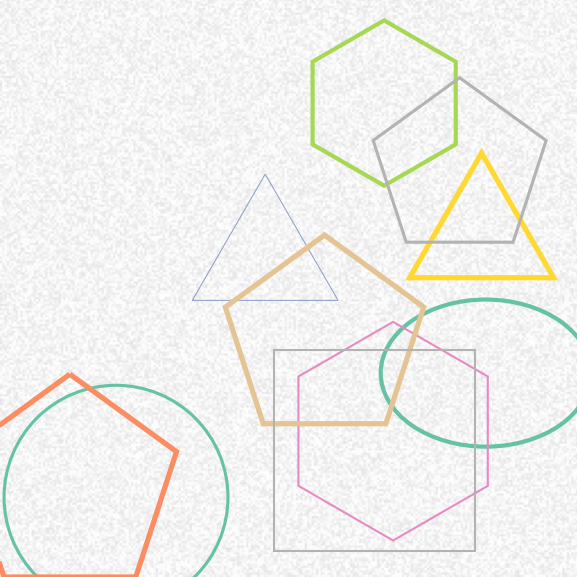[{"shape": "circle", "thickness": 1.5, "radius": 0.97, "center": [0.201, 0.138]}, {"shape": "oval", "thickness": 2, "radius": 0.91, "center": [0.841, 0.353]}, {"shape": "pentagon", "thickness": 2.5, "radius": 0.97, "center": [0.121, 0.157]}, {"shape": "triangle", "thickness": 0.5, "radius": 0.73, "center": [0.459, 0.552]}, {"shape": "hexagon", "thickness": 1, "radius": 0.95, "center": [0.681, 0.252]}, {"shape": "hexagon", "thickness": 2, "radius": 0.72, "center": [0.665, 0.821]}, {"shape": "triangle", "thickness": 2.5, "radius": 0.72, "center": [0.834, 0.59]}, {"shape": "pentagon", "thickness": 2.5, "radius": 0.9, "center": [0.562, 0.412]}, {"shape": "square", "thickness": 1, "radius": 0.87, "center": [0.648, 0.219]}, {"shape": "pentagon", "thickness": 1.5, "radius": 0.79, "center": [0.796, 0.707]}]